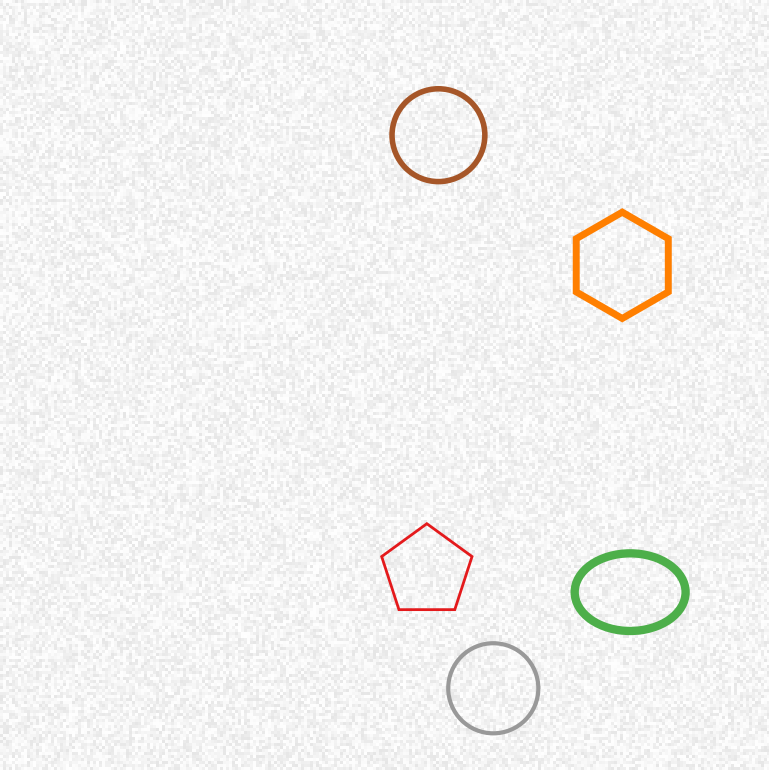[{"shape": "pentagon", "thickness": 1, "radius": 0.31, "center": [0.554, 0.258]}, {"shape": "oval", "thickness": 3, "radius": 0.36, "center": [0.818, 0.231]}, {"shape": "hexagon", "thickness": 2.5, "radius": 0.35, "center": [0.808, 0.655]}, {"shape": "circle", "thickness": 2, "radius": 0.3, "center": [0.569, 0.824]}, {"shape": "circle", "thickness": 1.5, "radius": 0.29, "center": [0.641, 0.106]}]